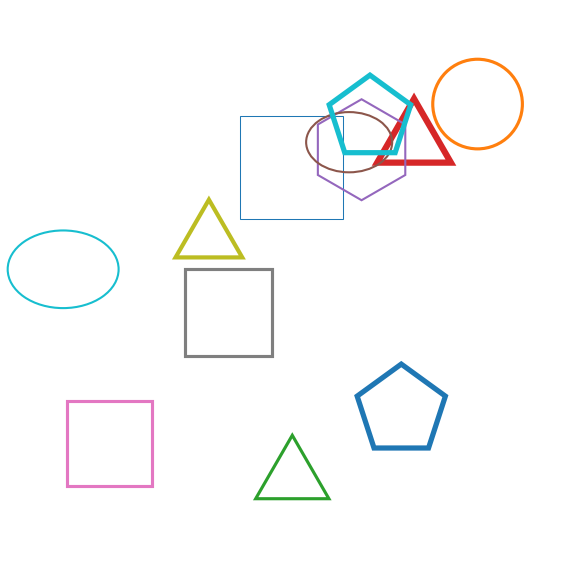[{"shape": "pentagon", "thickness": 2.5, "radius": 0.4, "center": [0.695, 0.288]}, {"shape": "square", "thickness": 0.5, "radius": 0.44, "center": [0.505, 0.709]}, {"shape": "circle", "thickness": 1.5, "radius": 0.39, "center": [0.827, 0.819]}, {"shape": "triangle", "thickness": 1.5, "radius": 0.37, "center": [0.506, 0.172]}, {"shape": "triangle", "thickness": 3, "radius": 0.37, "center": [0.717, 0.754]}, {"shape": "hexagon", "thickness": 1, "radius": 0.44, "center": [0.626, 0.74]}, {"shape": "oval", "thickness": 1, "radius": 0.37, "center": [0.605, 0.753]}, {"shape": "square", "thickness": 1.5, "radius": 0.37, "center": [0.19, 0.231]}, {"shape": "square", "thickness": 1.5, "radius": 0.37, "center": [0.395, 0.458]}, {"shape": "triangle", "thickness": 2, "radius": 0.33, "center": [0.362, 0.587]}, {"shape": "oval", "thickness": 1, "radius": 0.48, "center": [0.109, 0.533]}, {"shape": "pentagon", "thickness": 2.5, "radius": 0.37, "center": [0.641, 0.795]}]